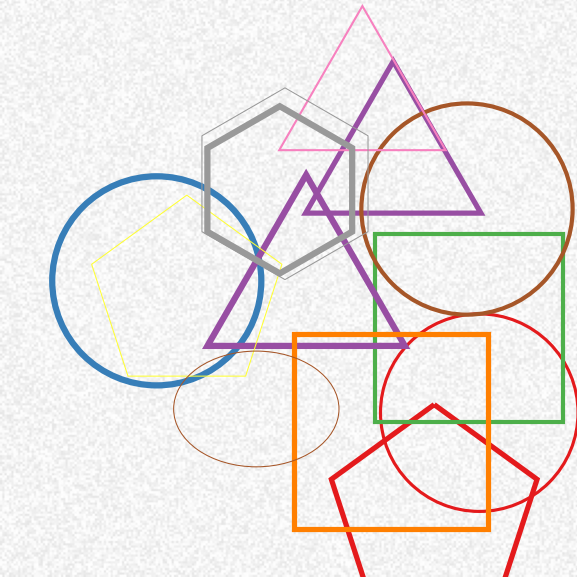[{"shape": "circle", "thickness": 1.5, "radius": 0.86, "center": [0.83, 0.285]}, {"shape": "pentagon", "thickness": 2.5, "radius": 0.94, "center": [0.752, 0.111]}, {"shape": "circle", "thickness": 3, "radius": 0.91, "center": [0.271, 0.513]}, {"shape": "square", "thickness": 2, "radius": 0.81, "center": [0.813, 0.431]}, {"shape": "triangle", "thickness": 3, "radius": 0.99, "center": [0.53, 0.499]}, {"shape": "triangle", "thickness": 2.5, "radius": 0.88, "center": [0.681, 0.718]}, {"shape": "square", "thickness": 2.5, "radius": 0.84, "center": [0.677, 0.252]}, {"shape": "pentagon", "thickness": 0.5, "radius": 0.87, "center": [0.323, 0.488]}, {"shape": "circle", "thickness": 2, "radius": 0.91, "center": [0.809, 0.637]}, {"shape": "oval", "thickness": 0.5, "radius": 0.72, "center": [0.444, 0.291]}, {"shape": "triangle", "thickness": 1, "radius": 0.83, "center": [0.628, 0.822]}, {"shape": "hexagon", "thickness": 0.5, "radius": 0.83, "center": [0.493, 0.681]}, {"shape": "hexagon", "thickness": 3, "radius": 0.72, "center": [0.484, 0.67]}]